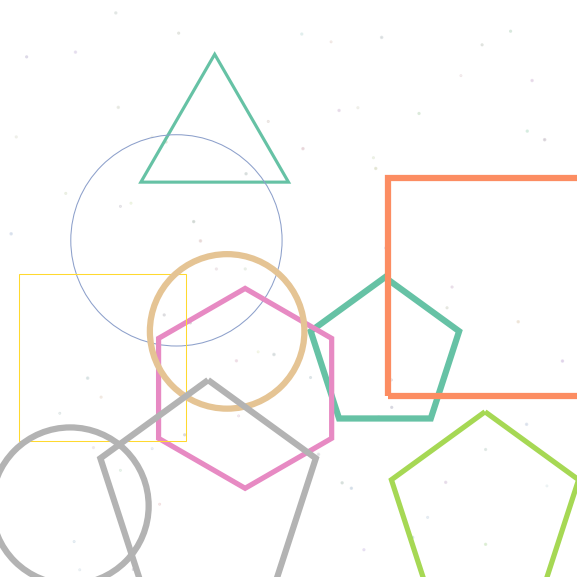[{"shape": "pentagon", "thickness": 3, "radius": 0.68, "center": [0.667, 0.384]}, {"shape": "triangle", "thickness": 1.5, "radius": 0.74, "center": [0.372, 0.758]}, {"shape": "square", "thickness": 3, "radius": 0.95, "center": [0.862, 0.503]}, {"shape": "circle", "thickness": 0.5, "radius": 0.91, "center": [0.306, 0.583]}, {"shape": "hexagon", "thickness": 2.5, "radius": 0.87, "center": [0.424, 0.327]}, {"shape": "pentagon", "thickness": 2.5, "radius": 0.85, "center": [0.84, 0.116]}, {"shape": "square", "thickness": 0.5, "radius": 0.72, "center": [0.177, 0.381]}, {"shape": "circle", "thickness": 3, "radius": 0.67, "center": [0.393, 0.425]}, {"shape": "pentagon", "thickness": 3, "radius": 0.98, "center": [0.36, 0.145]}, {"shape": "circle", "thickness": 3, "radius": 0.68, "center": [0.122, 0.123]}]